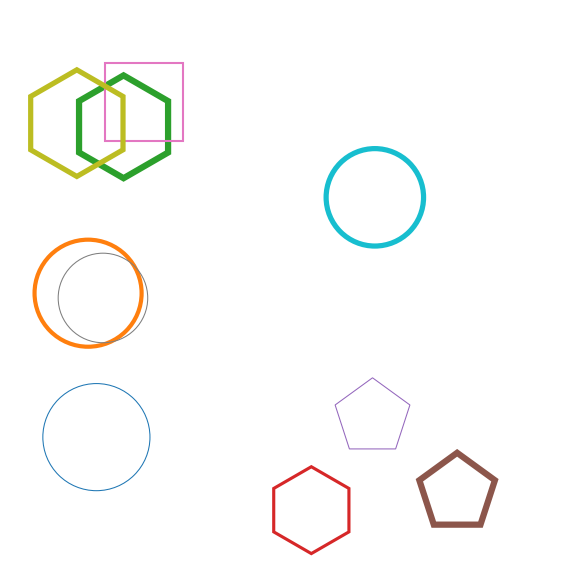[{"shape": "circle", "thickness": 0.5, "radius": 0.46, "center": [0.167, 0.242]}, {"shape": "circle", "thickness": 2, "radius": 0.46, "center": [0.153, 0.491]}, {"shape": "hexagon", "thickness": 3, "radius": 0.45, "center": [0.214, 0.78]}, {"shape": "hexagon", "thickness": 1.5, "radius": 0.38, "center": [0.539, 0.116]}, {"shape": "pentagon", "thickness": 0.5, "radius": 0.34, "center": [0.645, 0.277]}, {"shape": "pentagon", "thickness": 3, "radius": 0.34, "center": [0.792, 0.146]}, {"shape": "square", "thickness": 1, "radius": 0.34, "center": [0.249, 0.822]}, {"shape": "circle", "thickness": 0.5, "radius": 0.39, "center": [0.178, 0.483]}, {"shape": "hexagon", "thickness": 2.5, "radius": 0.46, "center": [0.133, 0.786]}, {"shape": "circle", "thickness": 2.5, "radius": 0.42, "center": [0.649, 0.657]}]